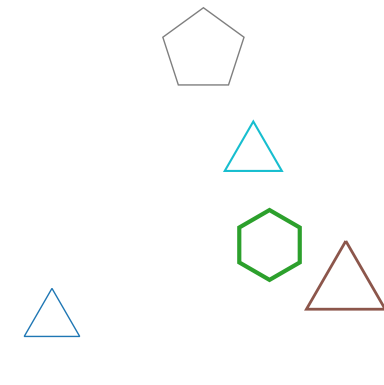[{"shape": "triangle", "thickness": 1, "radius": 0.42, "center": [0.135, 0.168]}, {"shape": "hexagon", "thickness": 3, "radius": 0.45, "center": [0.7, 0.364]}, {"shape": "triangle", "thickness": 2, "radius": 0.59, "center": [0.898, 0.256]}, {"shape": "pentagon", "thickness": 1, "radius": 0.55, "center": [0.528, 0.869]}, {"shape": "triangle", "thickness": 1.5, "radius": 0.43, "center": [0.658, 0.599]}]